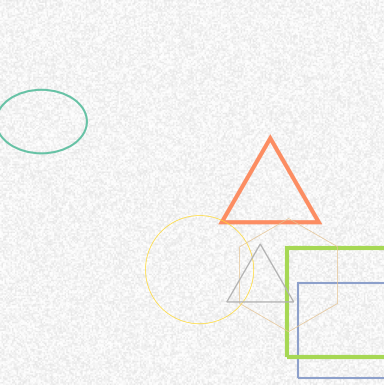[{"shape": "oval", "thickness": 1.5, "radius": 0.59, "center": [0.108, 0.684]}, {"shape": "triangle", "thickness": 3, "radius": 0.73, "center": [0.702, 0.495]}, {"shape": "square", "thickness": 1.5, "radius": 0.62, "center": [0.896, 0.141]}, {"shape": "square", "thickness": 3, "radius": 0.71, "center": [0.886, 0.214]}, {"shape": "circle", "thickness": 0.5, "radius": 0.7, "center": [0.519, 0.3]}, {"shape": "hexagon", "thickness": 0.5, "radius": 0.73, "center": [0.75, 0.285]}, {"shape": "triangle", "thickness": 1, "radius": 0.5, "center": [0.676, 0.266]}]